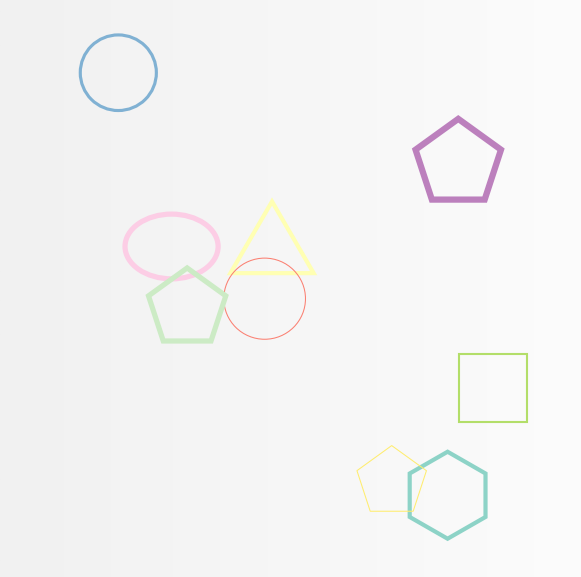[{"shape": "hexagon", "thickness": 2, "radius": 0.38, "center": [0.77, 0.142]}, {"shape": "triangle", "thickness": 2, "radius": 0.41, "center": [0.468, 0.568]}, {"shape": "circle", "thickness": 0.5, "radius": 0.35, "center": [0.455, 0.482]}, {"shape": "circle", "thickness": 1.5, "radius": 0.33, "center": [0.204, 0.873]}, {"shape": "square", "thickness": 1, "radius": 0.29, "center": [0.848, 0.327]}, {"shape": "oval", "thickness": 2.5, "radius": 0.4, "center": [0.295, 0.572]}, {"shape": "pentagon", "thickness": 3, "radius": 0.39, "center": [0.788, 0.716]}, {"shape": "pentagon", "thickness": 2.5, "radius": 0.35, "center": [0.322, 0.465]}, {"shape": "pentagon", "thickness": 0.5, "radius": 0.31, "center": [0.674, 0.165]}]